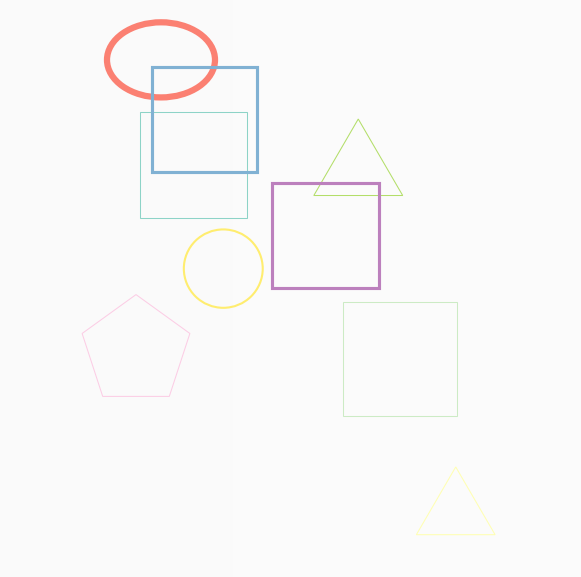[{"shape": "square", "thickness": 0.5, "radius": 0.46, "center": [0.333, 0.713]}, {"shape": "triangle", "thickness": 0.5, "radius": 0.39, "center": [0.784, 0.112]}, {"shape": "oval", "thickness": 3, "radius": 0.46, "center": [0.277, 0.895]}, {"shape": "square", "thickness": 1.5, "radius": 0.45, "center": [0.352, 0.793]}, {"shape": "triangle", "thickness": 0.5, "radius": 0.44, "center": [0.616, 0.705]}, {"shape": "pentagon", "thickness": 0.5, "radius": 0.49, "center": [0.234, 0.392]}, {"shape": "square", "thickness": 1.5, "radius": 0.46, "center": [0.56, 0.591]}, {"shape": "square", "thickness": 0.5, "radius": 0.49, "center": [0.688, 0.378]}, {"shape": "circle", "thickness": 1, "radius": 0.34, "center": [0.384, 0.534]}]